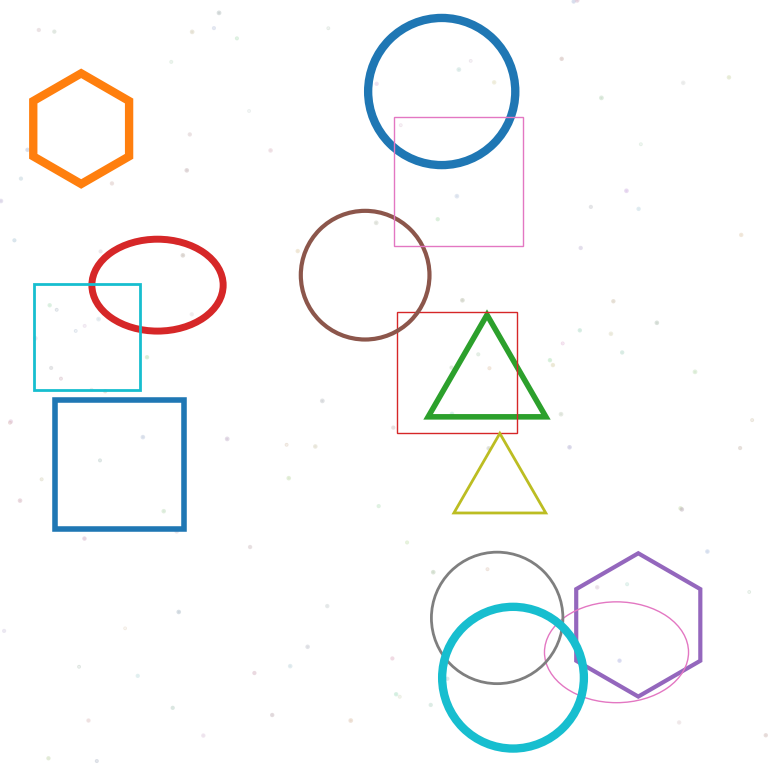[{"shape": "square", "thickness": 2, "radius": 0.42, "center": [0.156, 0.397]}, {"shape": "circle", "thickness": 3, "radius": 0.48, "center": [0.574, 0.881]}, {"shape": "hexagon", "thickness": 3, "radius": 0.36, "center": [0.105, 0.833]}, {"shape": "triangle", "thickness": 2, "radius": 0.44, "center": [0.632, 0.503]}, {"shape": "oval", "thickness": 2.5, "radius": 0.43, "center": [0.205, 0.63]}, {"shape": "square", "thickness": 0.5, "radius": 0.39, "center": [0.594, 0.516]}, {"shape": "hexagon", "thickness": 1.5, "radius": 0.47, "center": [0.829, 0.188]}, {"shape": "circle", "thickness": 1.5, "radius": 0.42, "center": [0.474, 0.643]}, {"shape": "square", "thickness": 0.5, "radius": 0.42, "center": [0.596, 0.764]}, {"shape": "oval", "thickness": 0.5, "radius": 0.47, "center": [0.801, 0.153]}, {"shape": "circle", "thickness": 1, "radius": 0.43, "center": [0.646, 0.198]}, {"shape": "triangle", "thickness": 1, "radius": 0.34, "center": [0.649, 0.368]}, {"shape": "circle", "thickness": 3, "radius": 0.46, "center": [0.666, 0.12]}, {"shape": "square", "thickness": 1, "radius": 0.34, "center": [0.113, 0.562]}]